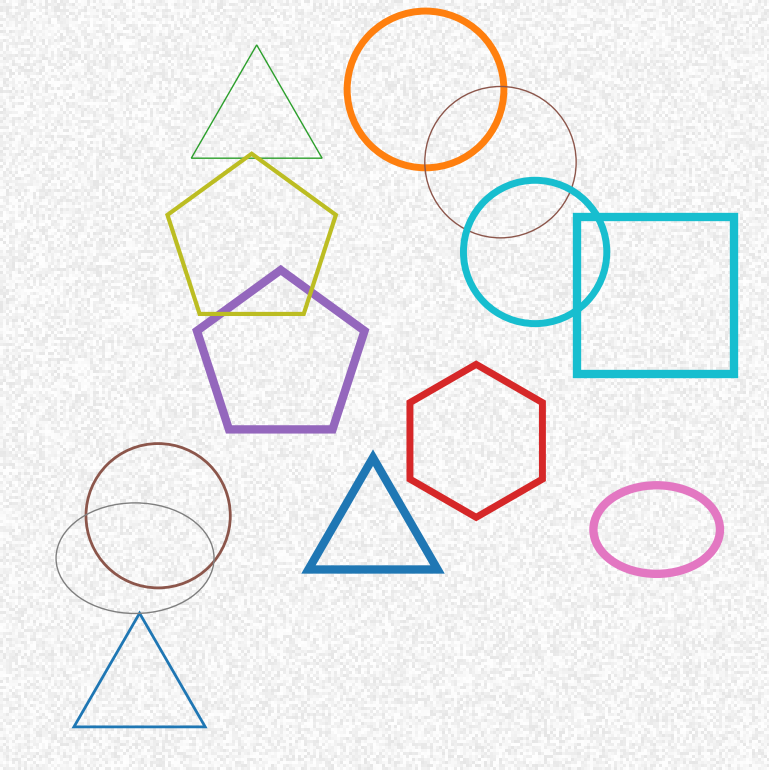[{"shape": "triangle", "thickness": 1, "radius": 0.49, "center": [0.181, 0.105]}, {"shape": "triangle", "thickness": 3, "radius": 0.48, "center": [0.484, 0.309]}, {"shape": "circle", "thickness": 2.5, "radius": 0.51, "center": [0.553, 0.884]}, {"shape": "triangle", "thickness": 0.5, "radius": 0.49, "center": [0.333, 0.844]}, {"shape": "hexagon", "thickness": 2.5, "radius": 0.5, "center": [0.618, 0.427]}, {"shape": "pentagon", "thickness": 3, "radius": 0.57, "center": [0.365, 0.535]}, {"shape": "circle", "thickness": 0.5, "radius": 0.49, "center": [0.65, 0.789]}, {"shape": "circle", "thickness": 1, "radius": 0.47, "center": [0.205, 0.33]}, {"shape": "oval", "thickness": 3, "radius": 0.41, "center": [0.853, 0.312]}, {"shape": "oval", "thickness": 0.5, "radius": 0.51, "center": [0.175, 0.275]}, {"shape": "pentagon", "thickness": 1.5, "radius": 0.58, "center": [0.327, 0.685]}, {"shape": "circle", "thickness": 2.5, "radius": 0.47, "center": [0.695, 0.673]}, {"shape": "square", "thickness": 3, "radius": 0.51, "center": [0.852, 0.616]}]